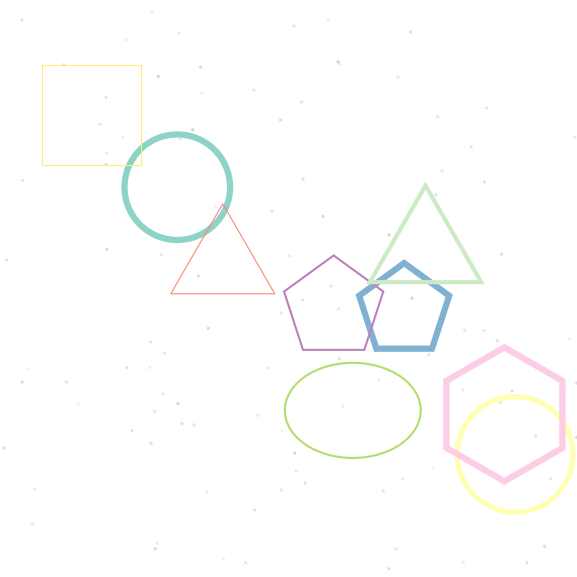[{"shape": "circle", "thickness": 3, "radius": 0.46, "center": [0.307, 0.675]}, {"shape": "circle", "thickness": 2.5, "radius": 0.5, "center": [0.892, 0.212]}, {"shape": "triangle", "thickness": 0.5, "radius": 0.52, "center": [0.386, 0.542]}, {"shape": "pentagon", "thickness": 3, "radius": 0.41, "center": [0.7, 0.462]}, {"shape": "oval", "thickness": 1, "radius": 0.59, "center": [0.611, 0.288]}, {"shape": "hexagon", "thickness": 3, "radius": 0.58, "center": [0.873, 0.282]}, {"shape": "pentagon", "thickness": 1, "radius": 0.45, "center": [0.578, 0.466]}, {"shape": "triangle", "thickness": 2, "radius": 0.56, "center": [0.737, 0.566]}, {"shape": "square", "thickness": 0.5, "radius": 0.43, "center": [0.158, 0.8]}]